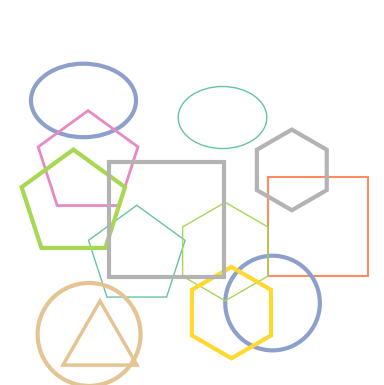[{"shape": "oval", "thickness": 1, "radius": 0.58, "center": [0.578, 0.695]}, {"shape": "pentagon", "thickness": 1, "radius": 0.66, "center": [0.355, 0.335]}, {"shape": "square", "thickness": 1.5, "radius": 0.64, "center": [0.826, 0.412]}, {"shape": "circle", "thickness": 3, "radius": 0.61, "center": [0.708, 0.213]}, {"shape": "oval", "thickness": 3, "radius": 0.68, "center": [0.217, 0.739]}, {"shape": "pentagon", "thickness": 2, "radius": 0.68, "center": [0.229, 0.576]}, {"shape": "pentagon", "thickness": 3, "radius": 0.71, "center": [0.19, 0.47]}, {"shape": "hexagon", "thickness": 1, "radius": 0.64, "center": [0.585, 0.347]}, {"shape": "hexagon", "thickness": 3, "radius": 0.59, "center": [0.601, 0.188]}, {"shape": "circle", "thickness": 3, "radius": 0.67, "center": [0.231, 0.131]}, {"shape": "triangle", "thickness": 2.5, "radius": 0.55, "center": [0.26, 0.107]}, {"shape": "hexagon", "thickness": 3, "radius": 0.52, "center": [0.758, 0.559]}, {"shape": "square", "thickness": 3, "radius": 0.75, "center": [0.432, 0.429]}]